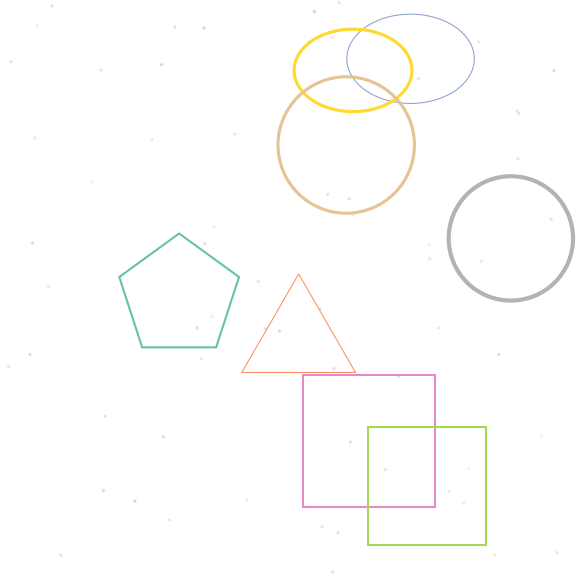[{"shape": "pentagon", "thickness": 1, "radius": 0.54, "center": [0.31, 0.486]}, {"shape": "triangle", "thickness": 0.5, "radius": 0.57, "center": [0.517, 0.411]}, {"shape": "oval", "thickness": 0.5, "radius": 0.55, "center": [0.711, 0.897]}, {"shape": "square", "thickness": 1, "radius": 0.57, "center": [0.64, 0.236]}, {"shape": "square", "thickness": 1, "radius": 0.51, "center": [0.739, 0.158]}, {"shape": "oval", "thickness": 1.5, "radius": 0.51, "center": [0.611, 0.877]}, {"shape": "circle", "thickness": 1.5, "radius": 0.59, "center": [0.6, 0.748]}, {"shape": "circle", "thickness": 2, "radius": 0.54, "center": [0.885, 0.586]}]